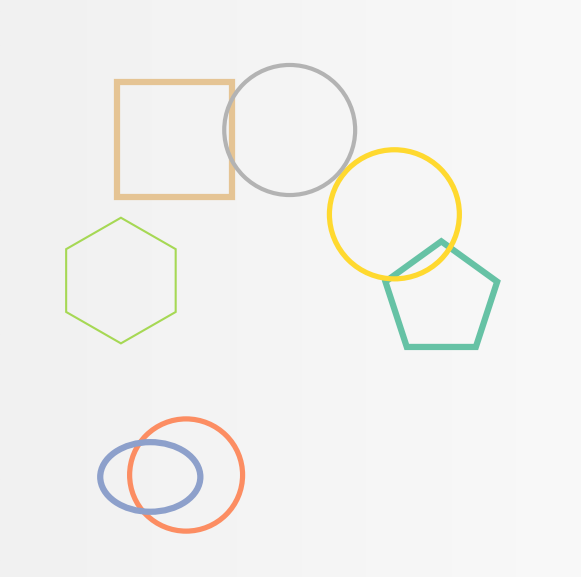[{"shape": "pentagon", "thickness": 3, "radius": 0.51, "center": [0.759, 0.48]}, {"shape": "circle", "thickness": 2.5, "radius": 0.49, "center": [0.32, 0.177]}, {"shape": "oval", "thickness": 3, "radius": 0.43, "center": [0.259, 0.173]}, {"shape": "hexagon", "thickness": 1, "radius": 0.54, "center": [0.208, 0.513]}, {"shape": "circle", "thickness": 2.5, "radius": 0.56, "center": [0.679, 0.628]}, {"shape": "square", "thickness": 3, "radius": 0.5, "center": [0.3, 0.758]}, {"shape": "circle", "thickness": 2, "radius": 0.56, "center": [0.498, 0.774]}]